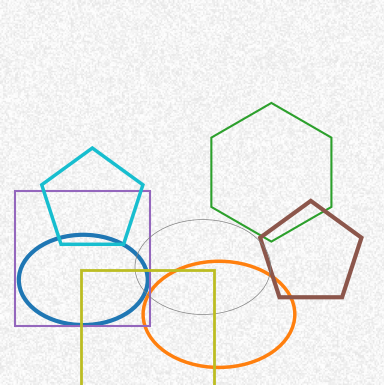[{"shape": "oval", "thickness": 3, "radius": 0.84, "center": [0.216, 0.273]}, {"shape": "oval", "thickness": 2.5, "radius": 0.99, "center": [0.569, 0.184]}, {"shape": "hexagon", "thickness": 1.5, "radius": 0.9, "center": [0.705, 0.553]}, {"shape": "square", "thickness": 1.5, "radius": 0.88, "center": [0.215, 0.329]}, {"shape": "pentagon", "thickness": 3, "radius": 0.69, "center": [0.807, 0.34]}, {"shape": "oval", "thickness": 0.5, "radius": 0.88, "center": [0.527, 0.306]}, {"shape": "square", "thickness": 2, "radius": 0.87, "center": [0.383, 0.126]}, {"shape": "pentagon", "thickness": 2.5, "radius": 0.69, "center": [0.24, 0.477]}]